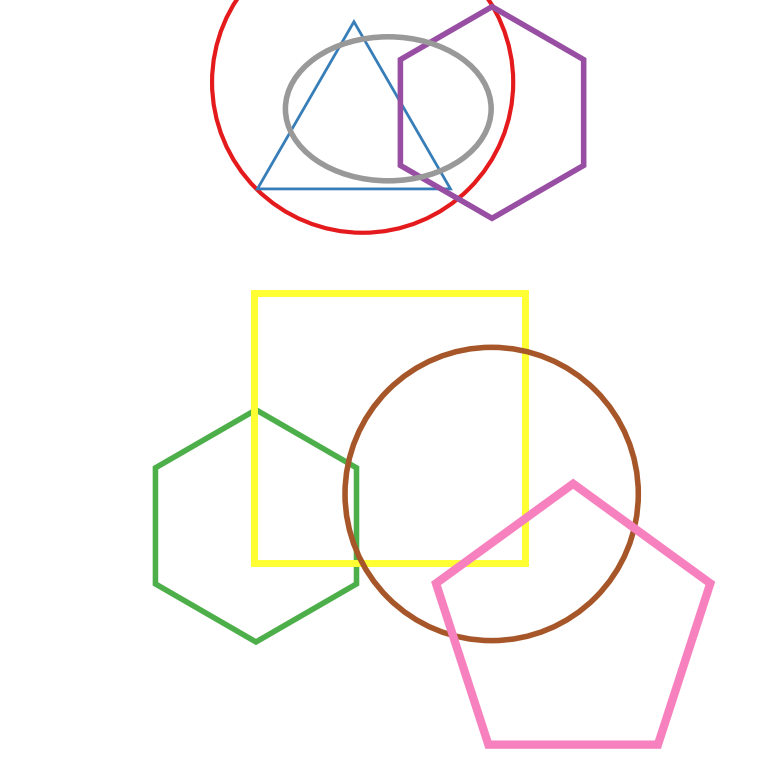[{"shape": "circle", "thickness": 1.5, "radius": 0.98, "center": [0.471, 0.893]}, {"shape": "triangle", "thickness": 1, "radius": 0.72, "center": [0.46, 0.827]}, {"shape": "hexagon", "thickness": 2, "radius": 0.75, "center": [0.332, 0.317]}, {"shape": "hexagon", "thickness": 2, "radius": 0.69, "center": [0.639, 0.854]}, {"shape": "square", "thickness": 2.5, "radius": 0.88, "center": [0.506, 0.444]}, {"shape": "circle", "thickness": 2, "radius": 0.95, "center": [0.639, 0.358]}, {"shape": "pentagon", "thickness": 3, "radius": 0.94, "center": [0.744, 0.184]}, {"shape": "oval", "thickness": 2, "radius": 0.67, "center": [0.504, 0.859]}]